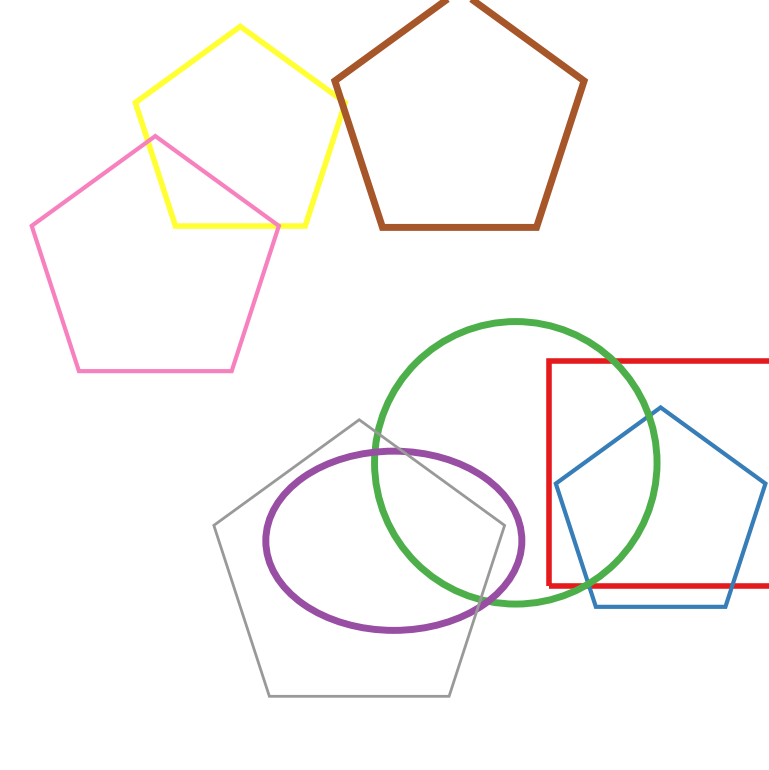[{"shape": "square", "thickness": 2, "radius": 0.73, "center": [0.86, 0.385]}, {"shape": "pentagon", "thickness": 1.5, "radius": 0.72, "center": [0.858, 0.328]}, {"shape": "circle", "thickness": 2.5, "radius": 0.92, "center": [0.67, 0.399]}, {"shape": "oval", "thickness": 2.5, "radius": 0.83, "center": [0.511, 0.298]}, {"shape": "pentagon", "thickness": 2, "radius": 0.72, "center": [0.312, 0.822]}, {"shape": "pentagon", "thickness": 2.5, "radius": 0.85, "center": [0.597, 0.842]}, {"shape": "pentagon", "thickness": 1.5, "radius": 0.84, "center": [0.202, 0.655]}, {"shape": "pentagon", "thickness": 1, "radius": 0.99, "center": [0.467, 0.256]}]